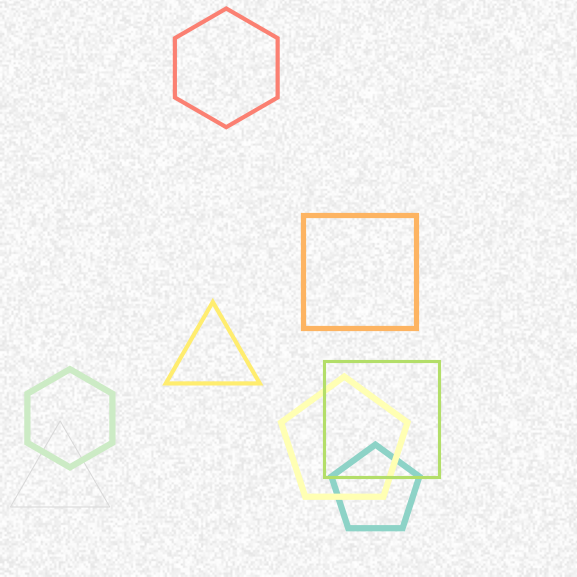[{"shape": "pentagon", "thickness": 3, "radius": 0.4, "center": [0.65, 0.149]}, {"shape": "pentagon", "thickness": 3, "radius": 0.58, "center": [0.596, 0.232]}, {"shape": "hexagon", "thickness": 2, "radius": 0.51, "center": [0.392, 0.882]}, {"shape": "square", "thickness": 2.5, "radius": 0.49, "center": [0.622, 0.53]}, {"shape": "square", "thickness": 1.5, "radius": 0.5, "center": [0.661, 0.273]}, {"shape": "triangle", "thickness": 0.5, "radius": 0.5, "center": [0.104, 0.171]}, {"shape": "hexagon", "thickness": 3, "radius": 0.42, "center": [0.121, 0.275]}, {"shape": "triangle", "thickness": 2, "radius": 0.47, "center": [0.368, 0.382]}]